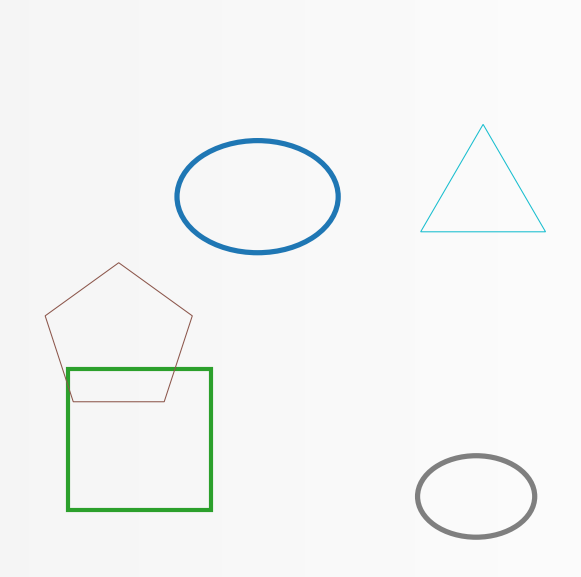[{"shape": "oval", "thickness": 2.5, "radius": 0.69, "center": [0.443, 0.659]}, {"shape": "square", "thickness": 2, "radius": 0.61, "center": [0.24, 0.238]}, {"shape": "pentagon", "thickness": 0.5, "radius": 0.67, "center": [0.204, 0.411]}, {"shape": "oval", "thickness": 2.5, "radius": 0.5, "center": [0.819, 0.139]}, {"shape": "triangle", "thickness": 0.5, "radius": 0.62, "center": [0.831, 0.66]}]